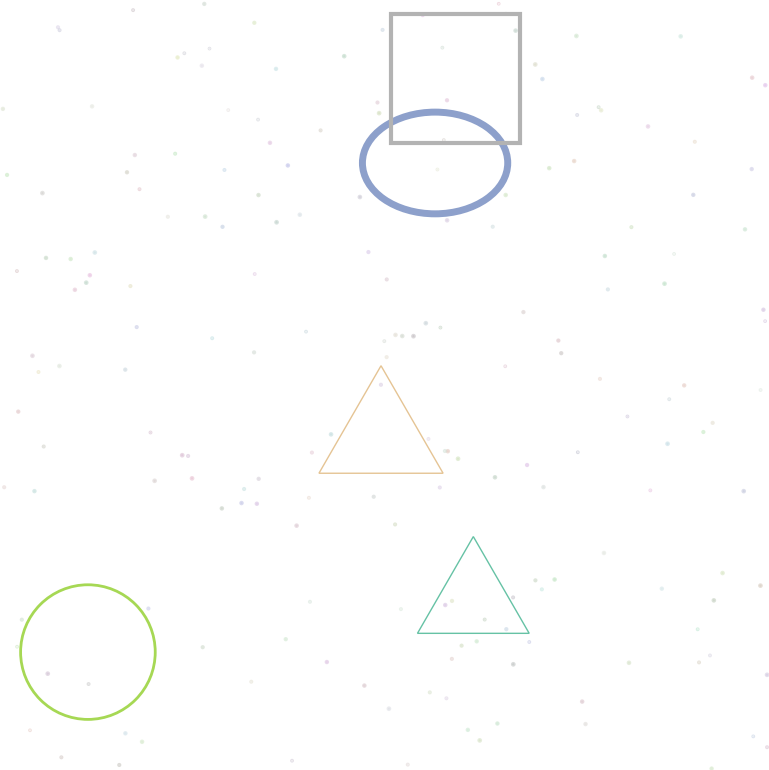[{"shape": "triangle", "thickness": 0.5, "radius": 0.42, "center": [0.615, 0.219]}, {"shape": "oval", "thickness": 2.5, "radius": 0.47, "center": [0.565, 0.788]}, {"shape": "circle", "thickness": 1, "radius": 0.44, "center": [0.114, 0.153]}, {"shape": "triangle", "thickness": 0.5, "radius": 0.47, "center": [0.495, 0.432]}, {"shape": "square", "thickness": 1.5, "radius": 0.42, "center": [0.592, 0.898]}]